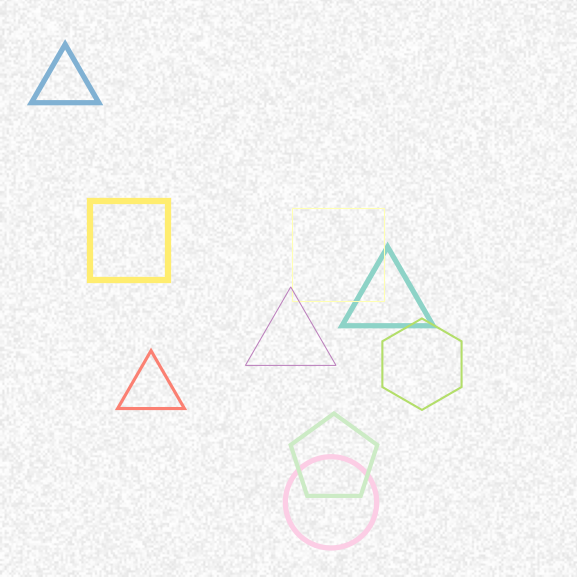[{"shape": "triangle", "thickness": 2.5, "radius": 0.46, "center": [0.671, 0.481]}, {"shape": "square", "thickness": 0.5, "radius": 0.4, "center": [0.585, 0.559]}, {"shape": "triangle", "thickness": 1.5, "radius": 0.33, "center": [0.262, 0.325]}, {"shape": "triangle", "thickness": 2.5, "radius": 0.34, "center": [0.113, 0.855]}, {"shape": "hexagon", "thickness": 1, "radius": 0.4, "center": [0.731, 0.369]}, {"shape": "circle", "thickness": 2.5, "radius": 0.4, "center": [0.573, 0.129]}, {"shape": "triangle", "thickness": 0.5, "radius": 0.45, "center": [0.503, 0.412]}, {"shape": "pentagon", "thickness": 2, "radius": 0.39, "center": [0.578, 0.204]}, {"shape": "square", "thickness": 3, "radius": 0.34, "center": [0.224, 0.583]}]